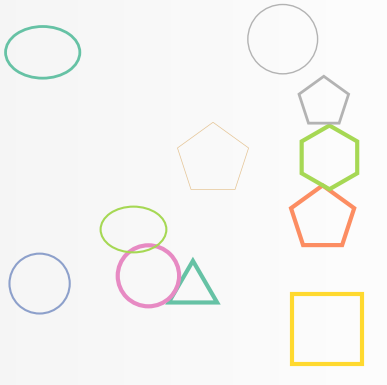[{"shape": "triangle", "thickness": 3, "radius": 0.36, "center": [0.498, 0.25]}, {"shape": "oval", "thickness": 2, "radius": 0.48, "center": [0.11, 0.864]}, {"shape": "pentagon", "thickness": 3, "radius": 0.43, "center": [0.833, 0.433]}, {"shape": "circle", "thickness": 1.5, "radius": 0.39, "center": [0.102, 0.263]}, {"shape": "circle", "thickness": 3, "radius": 0.4, "center": [0.383, 0.284]}, {"shape": "hexagon", "thickness": 3, "radius": 0.41, "center": [0.85, 0.591]}, {"shape": "oval", "thickness": 1.5, "radius": 0.42, "center": [0.344, 0.404]}, {"shape": "square", "thickness": 3, "radius": 0.45, "center": [0.845, 0.145]}, {"shape": "pentagon", "thickness": 0.5, "radius": 0.48, "center": [0.55, 0.586]}, {"shape": "circle", "thickness": 1, "radius": 0.45, "center": [0.73, 0.898]}, {"shape": "pentagon", "thickness": 2, "radius": 0.34, "center": [0.836, 0.735]}]